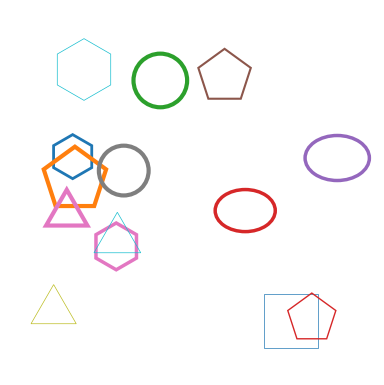[{"shape": "square", "thickness": 0.5, "radius": 0.35, "center": [0.757, 0.167]}, {"shape": "hexagon", "thickness": 2, "radius": 0.29, "center": [0.189, 0.593]}, {"shape": "pentagon", "thickness": 3, "radius": 0.43, "center": [0.195, 0.534]}, {"shape": "circle", "thickness": 3, "radius": 0.35, "center": [0.416, 0.791]}, {"shape": "oval", "thickness": 2.5, "radius": 0.39, "center": [0.637, 0.453]}, {"shape": "pentagon", "thickness": 1, "radius": 0.33, "center": [0.81, 0.173]}, {"shape": "oval", "thickness": 2.5, "radius": 0.42, "center": [0.876, 0.59]}, {"shape": "pentagon", "thickness": 1.5, "radius": 0.36, "center": [0.583, 0.802]}, {"shape": "hexagon", "thickness": 2.5, "radius": 0.3, "center": [0.302, 0.36]}, {"shape": "triangle", "thickness": 3, "radius": 0.31, "center": [0.173, 0.445]}, {"shape": "circle", "thickness": 3, "radius": 0.32, "center": [0.321, 0.557]}, {"shape": "triangle", "thickness": 0.5, "radius": 0.34, "center": [0.139, 0.193]}, {"shape": "triangle", "thickness": 0.5, "radius": 0.35, "center": [0.305, 0.379]}, {"shape": "hexagon", "thickness": 0.5, "radius": 0.4, "center": [0.218, 0.819]}]